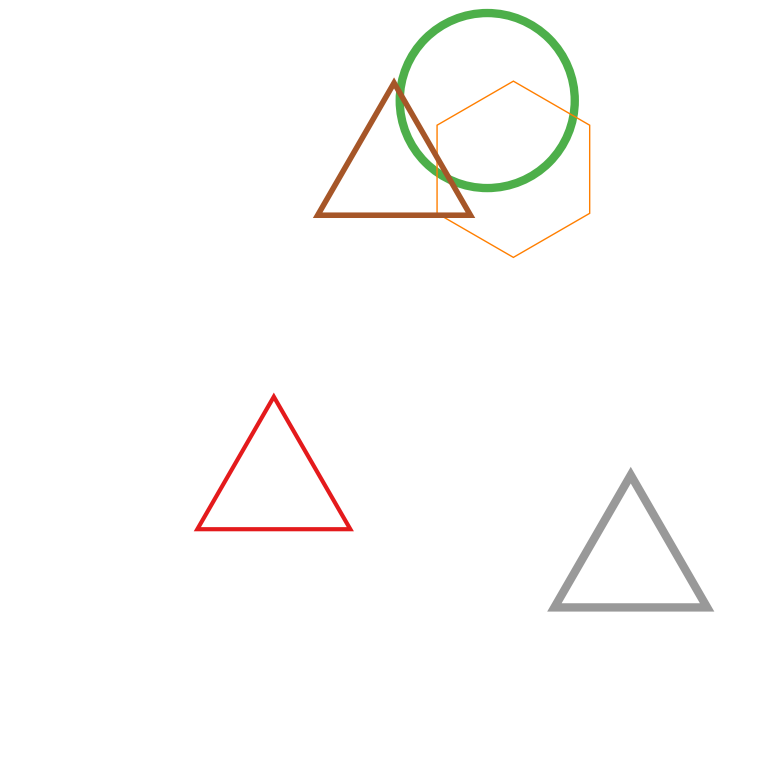[{"shape": "triangle", "thickness": 1.5, "radius": 0.57, "center": [0.356, 0.37]}, {"shape": "circle", "thickness": 3, "radius": 0.57, "center": [0.633, 0.869]}, {"shape": "hexagon", "thickness": 0.5, "radius": 0.57, "center": [0.667, 0.78]}, {"shape": "triangle", "thickness": 2, "radius": 0.57, "center": [0.512, 0.778]}, {"shape": "triangle", "thickness": 3, "radius": 0.57, "center": [0.819, 0.268]}]